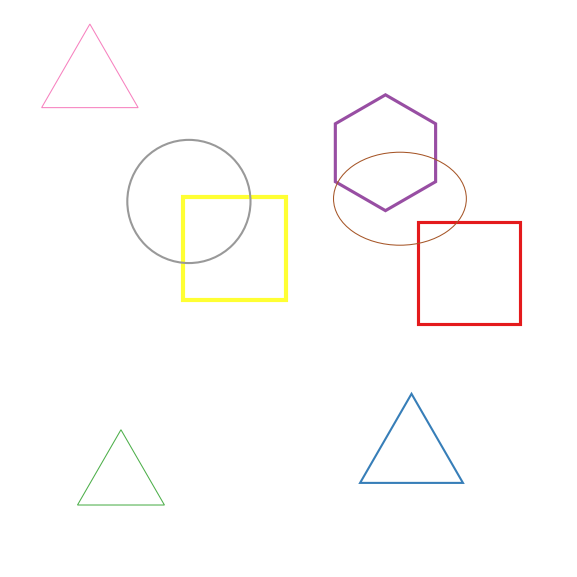[{"shape": "square", "thickness": 1.5, "radius": 0.44, "center": [0.813, 0.527]}, {"shape": "triangle", "thickness": 1, "radius": 0.51, "center": [0.713, 0.214]}, {"shape": "triangle", "thickness": 0.5, "radius": 0.43, "center": [0.209, 0.168]}, {"shape": "hexagon", "thickness": 1.5, "radius": 0.5, "center": [0.667, 0.735]}, {"shape": "square", "thickness": 2, "radius": 0.45, "center": [0.406, 0.568]}, {"shape": "oval", "thickness": 0.5, "radius": 0.58, "center": [0.693, 0.655]}, {"shape": "triangle", "thickness": 0.5, "radius": 0.48, "center": [0.156, 0.861]}, {"shape": "circle", "thickness": 1, "radius": 0.53, "center": [0.327, 0.65]}]